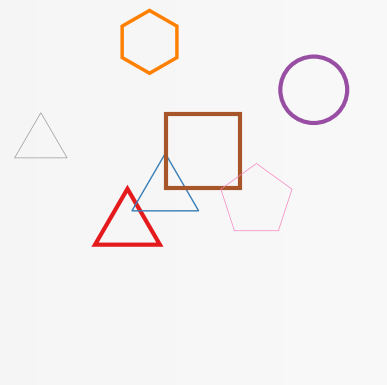[{"shape": "triangle", "thickness": 3, "radius": 0.48, "center": [0.329, 0.413]}, {"shape": "triangle", "thickness": 1, "radius": 0.5, "center": [0.427, 0.502]}, {"shape": "circle", "thickness": 3, "radius": 0.43, "center": [0.81, 0.767]}, {"shape": "hexagon", "thickness": 2.5, "radius": 0.41, "center": [0.386, 0.891]}, {"shape": "square", "thickness": 3, "radius": 0.48, "center": [0.524, 0.607]}, {"shape": "pentagon", "thickness": 0.5, "radius": 0.48, "center": [0.662, 0.479]}, {"shape": "triangle", "thickness": 0.5, "radius": 0.39, "center": [0.105, 0.629]}]